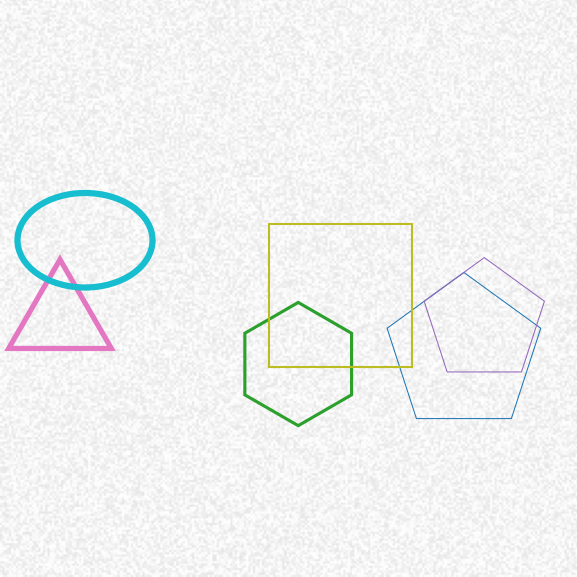[{"shape": "pentagon", "thickness": 0.5, "radius": 0.7, "center": [0.803, 0.387]}, {"shape": "hexagon", "thickness": 1.5, "radius": 0.53, "center": [0.516, 0.369]}, {"shape": "pentagon", "thickness": 0.5, "radius": 0.55, "center": [0.839, 0.444]}, {"shape": "triangle", "thickness": 2.5, "radius": 0.51, "center": [0.104, 0.447]}, {"shape": "square", "thickness": 1, "radius": 0.62, "center": [0.59, 0.488]}, {"shape": "oval", "thickness": 3, "radius": 0.58, "center": [0.147, 0.583]}]